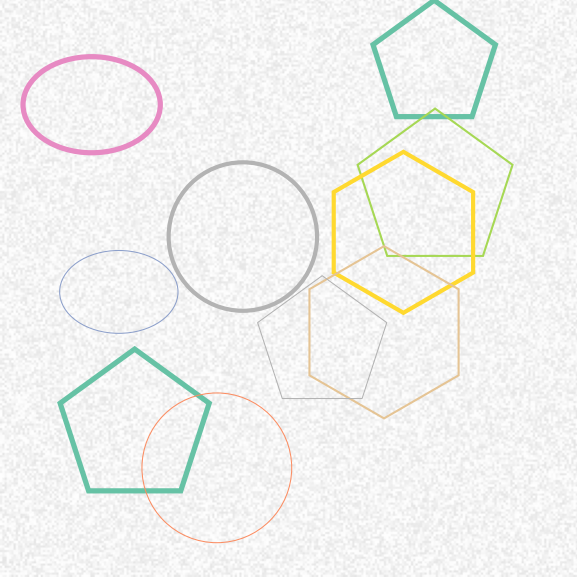[{"shape": "pentagon", "thickness": 2.5, "radius": 0.68, "center": [0.233, 0.259]}, {"shape": "pentagon", "thickness": 2.5, "radius": 0.56, "center": [0.752, 0.887]}, {"shape": "circle", "thickness": 0.5, "radius": 0.65, "center": [0.375, 0.189]}, {"shape": "oval", "thickness": 0.5, "radius": 0.51, "center": [0.206, 0.494]}, {"shape": "oval", "thickness": 2.5, "radius": 0.59, "center": [0.159, 0.818]}, {"shape": "pentagon", "thickness": 1, "radius": 0.71, "center": [0.753, 0.67]}, {"shape": "hexagon", "thickness": 2, "radius": 0.7, "center": [0.699, 0.597]}, {"shape": "hexagon", "thickness": 1, "radius": 0.75, "center": [0.665, 0.424]}, {"shape": "circle", "thickness": 2, "radius": 0.64, "center": [0.421, 0.59]}, {"shape": "pentagon", "thickness": 0.5, "radius": 0.59, "center": [0.558, 0.404]}]